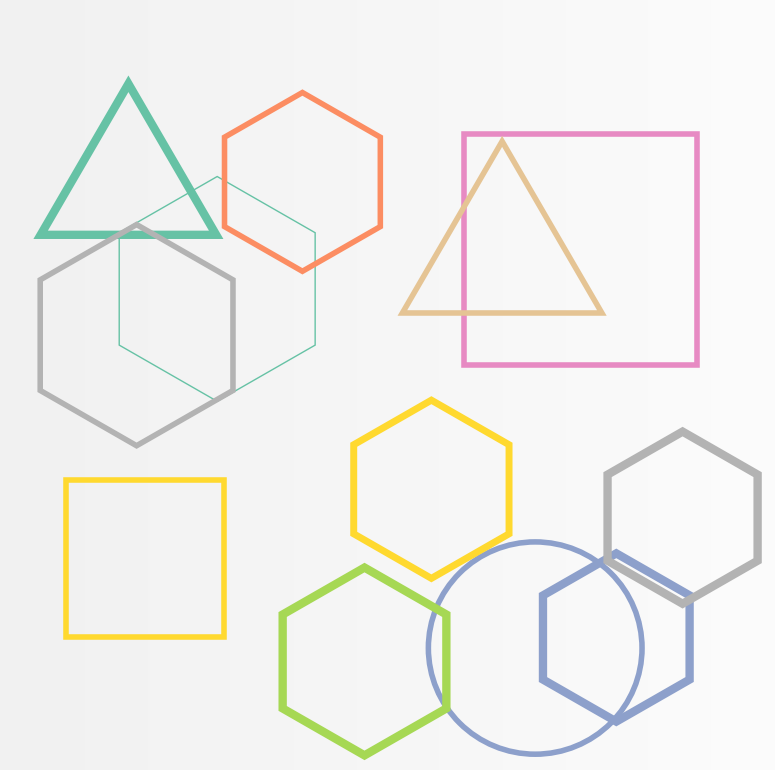[{"shape": "triangle", "thickness": 3, "radius": 0.65, "center": [0.166, 0.76]}, {"shape": "hexagon", "thickness": 0.5, "radius": 0.73, "center": [0.28, 0.625]}, {"shape": "hexagon", "thickness": 2, "radius": 0.58, "center": [0.39, 0.764]}, {"shape": "circle", "thickness": 2, "radius": 0.69, "center": [0.691, 0.158]}, {"shape": "hexagon", "thickness": 3, "radius": 0.55, "center": [0.795, 0.172]}, {"shape": "square", "thickness": 2, "radius": 0.75, "center": [0.749, 0.676]}, {"shape": "hexagon", "thickness": 3, "radius": 0.61, "center": [0.47, 0.141]}, {"shape": "square", "thickness": 2, "radius": 0.51, "center": [0.187, 0.274]}, {"shape": "hexagon", "thickness": 2.5, "radius": 0.58, "center": [0.557, 0.365]}, {"shape": "triangle", "thickness": 2, "radius": 0.74, "center": [0.648, 0.668]}, {"shape": "hexagon", "thickness": 3, "radius": 0.56, "center": [0.881, 0.328]}, {"shape": "hexagon", "thickness": 2, "radius": 0.72, "center": [0.176, 0.565]}]